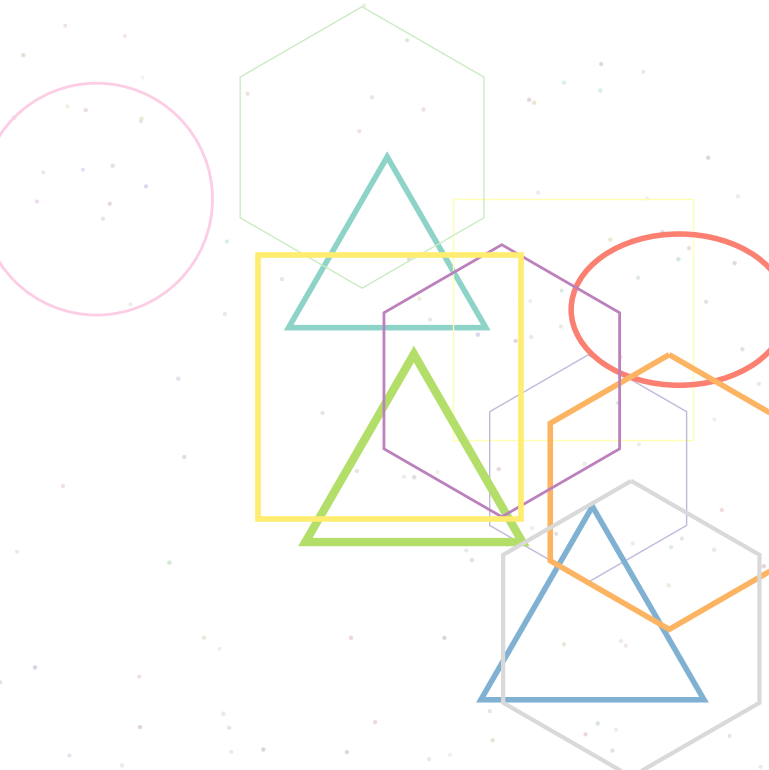[{"shape": "triangle", "thickness": 2, "radius": 0.74, "center": [0.503, 0.648]}, {"shape": "square", "thickness": 0.5, "radius": 0.78, "center": [0.744, 0.585]}, {"shape": "hexagon", "thickness": 0.5, "radius": 0.74, "center": [0.764, 0.391]}, {"shape": "oval", "thickness": 2, "radius": 0.7, "center": [0.882, 0.598]}, {"shape": "triangle", "thickness": 2, "radius": 0.84, "center": [0.769, 0.175]}, {"shape": "hexagon", "thickness": 2, "radius": 0.89, "center": [0.869, 0.361]}, {"shape": "triangle", "thickness": 3, "radius": 0.81, "center": [0.538, 0.377]}, {"shape": "circle", "thickness": 1, "radius": 0.75, "center": [0.125, 0.741]}, {"shape": "hexagon", "thickness": 1.5, "radius": 0.96, "center": [0.82, 0.183]}, {"shape": "hexagon", "thickness": 1, "radius": 0.88, "center": [0.652, 0.505]}, {"shape": "hexagon", "thickness": 0.5, "radius": 0.91, "center": [0.47, 0.809]}, {"shape": "square", "thickness": 2, "radius": 0.86, "center": [0.506, 0.498]}]